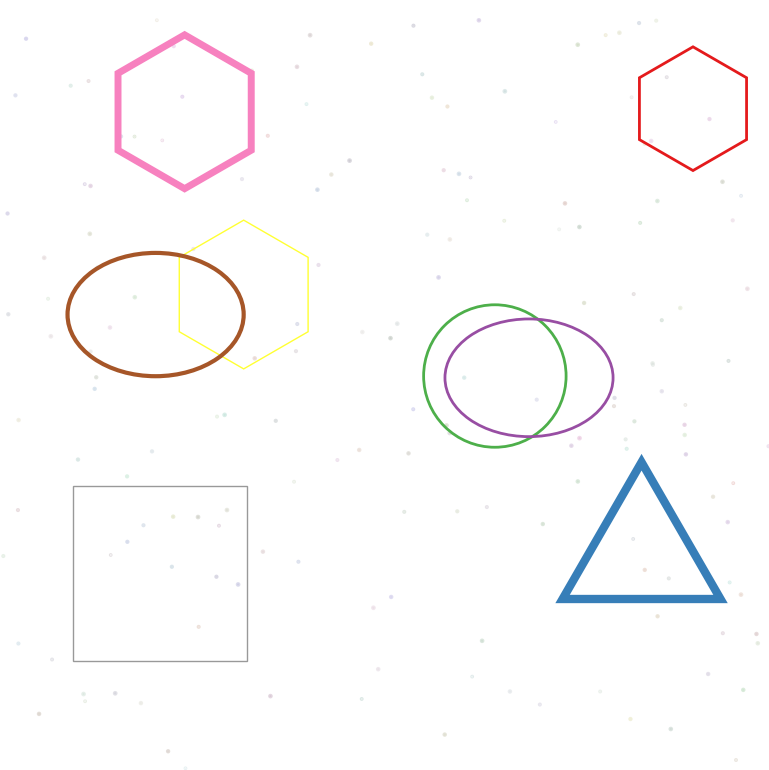[{"shape": "hexagon", "thickness": 1, "radius": 0.4, "center": [0.9, 0.859]}, {"shape": "triangle", "thickness": 3, "radius": 0.59, "center": [0.833, 0.281]}, {"shape": "circle", "thickness": 1, "radius": 0.46, "center": [0.643, 0.512]}, {"shape": "oval", "thickness": 1, "radius": 0.55, "center": [0.687, 0.509]}, {"shape": "hexagon", "thickness": 0.5, "radius": 0.48, "center": [0.316, 0.617]}, {"shape": "oval", "thickness": 1.5, "radius": 0.57, "center": [0.202, 0.591]}, {"shape": "hexagon", "thickness": 2.5, "radius": 0.5, "center": [0.24, 0.855]}, {"shape": "square", "thickness": 0.5, "radius": 0.57, "center": [0.208, 0.255]}]